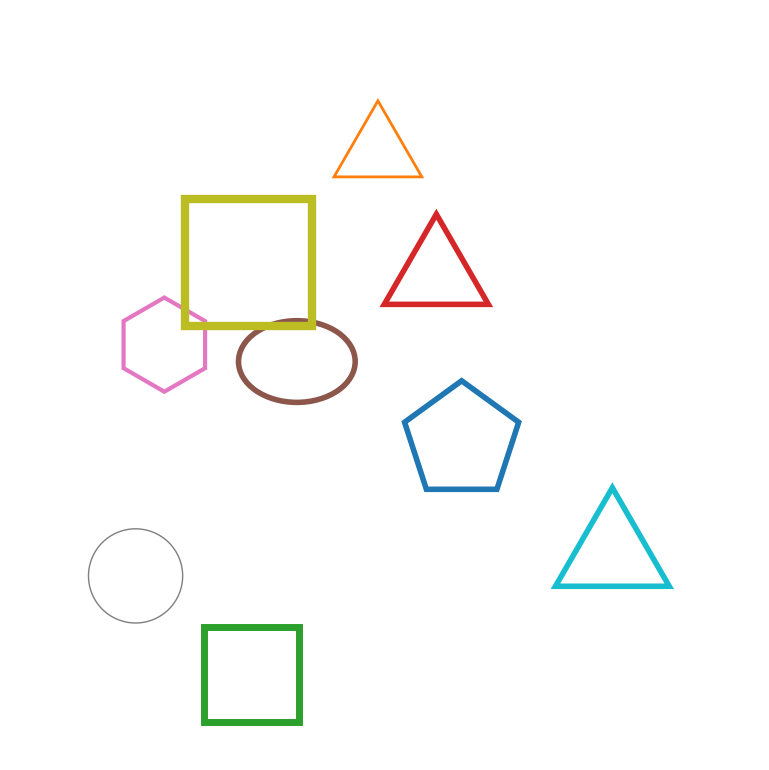[{"shape": "pentagon", "thickness": 2, "radius": 0.39, "center": [0.6, 0.428]}, {"shape": "triangle", "thickness": 1, "radius": 0.33, "center": [0.491, 0.803]}, {"shape": "square", "thickness": 2.5, "radius": 0.31, "center": [0.326, 0.124]}, {"shape": "triangle", "thickness": 2, "radius": 0.39, "center": [0.567, 0.644]}, {"shape": "oval", "thickness": 2, "radius": 0.38, "center": [0.386, 0.53]}, {"shape": "hexagon", "thickness": 1.5, "radius": 0.31, "center": [0.213, 0.552]}, {"shape": "circle", "thickness": 0.5, "radius": 0.31, "center": [0.176, 0.252]}, {"shape": "square", "thickness": 3, "radius": 0.41, "center": [0.323, 0.659]}, {"shape": "triangle", "thickness": 2, "radius": 0.43, "center": [0.795, 0.281]}]